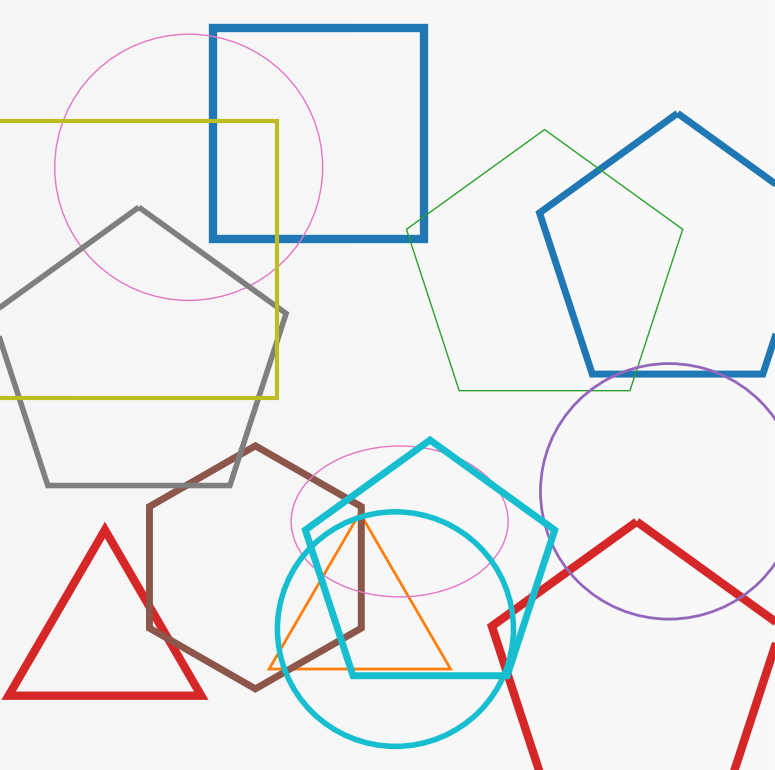[{"shape": "pentagon", "thickness": 2.5, "radius": 0.94, "center": [0.874, 0.666]}, {"shape": "square", "thickness": 3, "radius": 0.68, "center": [0.411, 0.827]}, {"shape": "triangle", "thickness": 1, "radius": 0.68, "center": [0.464, 0.199]}, {"shape": "pentagon", "thickness": 0.5, "radius": 0.94, "center": [0.703, 0.644]}, {"shape": "pentagon", "thickness": 3, "radius": 0.98, "center": [0.822, 0.126]}, {"shape": "triangle", "thickness": 3, "radius": 0.72, "center": [0.135, 0.168]}, {"shape": "circle", "thickness": 1, "radius": 0.83, "center": [0.863, 0.362]}, {"shape": "hexagon", "thickness": 2.5, "radius": 0.79, "center": [0.33, 0.263]}, {"shape": "oval", "thickness": 0.5, "radius": 0.7, "center": [0.516, 0.323]}, {"shape": "circle", "thickness": 0.5, "radius": 0.86, "center": [0.244, 0.783]}, {"shape": "pentagon", "thickness": 2, "radius": 1.0, "center": [0.179, 0.531]}, {"shape": "square", "thickness": 1.5, "radius": 0.9, "center": [0.177, 0.663]}, {"shape": "pentagon", "thickness": 2.5, "radius": 0.85, "center": [0.555, 0.259]}, {"shape": "circle", "thickness": 2, "radius": 0.76, "center": [0.51, 0.183]}]